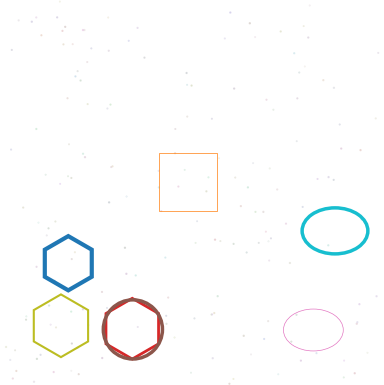[{"shape": "hexagon", "thickness": 3, "radius": 0.35, "center": [0.177, 0.316]}, {"shape": "square", "thickness": 0.5, "radius": 0.38, "center": [0.489, 0.528]}, {"shape": "hexagon", "thickness": 2, "radius": 0.39, "center": [0.344, 0.146]}, {"shape": "circle", "thickness": 2.5, "radius": 0.38, "center": [0.345, 0.144]}, {"shape": "oval", "thickness": 0.5, "radius": 0.39, "center": [0.814, 0.143]}, {"shape": "hexagon", "thickness": 1.5, "radius": 0.41, "center": [0.158, 0.154]}, {"shape": "oval", "thickness": 2.5, "radius": 0.43, "center": [0.87, 0.4]}]